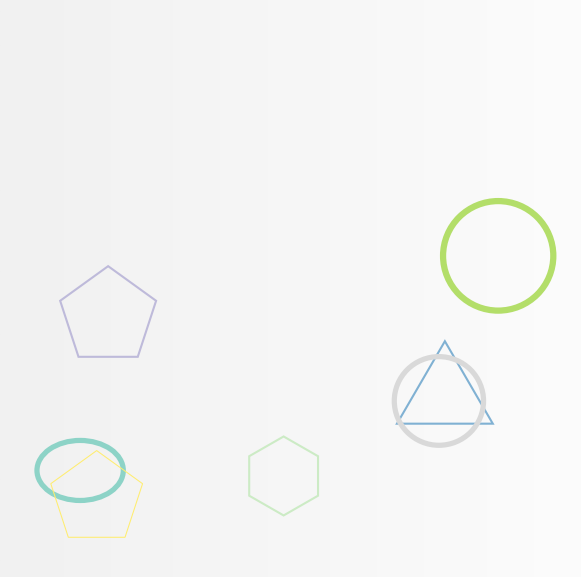[{"shape": "oval", "thickness": 2.5, "radius": 0.37, "center": [0.138, 0.184]}, {"shape": "pentagon", "thickness": 1, "radius": 0.43, "center": [0.186, 0.451]}, {"shape": "triangle", "thickness": 1, "radius": 0.48, "center": [0.765, 0.313]}, {"shape": "circle", "thickness": 3, "radius": 0.47, "center": [0.857, 0.556]}, {"shape": "circle", "thickness": 2.5, "radius": 0.38, "center": [0.755, 0.305]}, {"shape": "hexagon", "thickness": 1, "radius": 0.34, "center": [0.488, 0.175]}, {"shape": "pentagon", "thickness": 0.5, "radius": 0.41, "center": [0.166, 0.136]}]